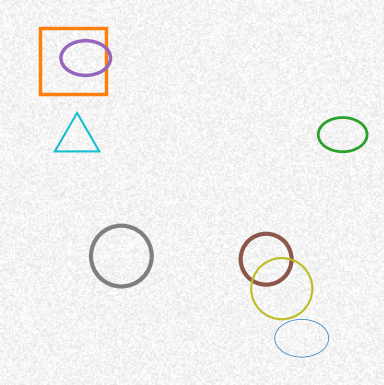[{"shape": "oval", "thickness": 0.5, "radius": 0.35, "center": [0.784, 0.121]}, {"shape": "square", "thickness": 2.5, "radius": 0.43, "center": [0.189, 0.841]}, {"shape": "oval", "thickness": 2, "radius": 0.32, "center": [0.89, 0.65]}, {"shape": "oval", "thickness": 2.5, "radius": 0.32, "center": [0.223, 0.849]}, {"shape": "circle", "thickness": 3, "radius": 0.33, "center": [0.691, 0.327]}, {"shape": "circle", "thickness": 3, "radius": 0.39, "center": [0.315, 0.335]}, {"shape": "circle", "thickness": 1.5, "radius": 0.4, "center": [0.732, 0.25]}, {"shape": "triangle", "thickness": 1.5, "radius": 0.33, "center": [0.2, 0.64]}]